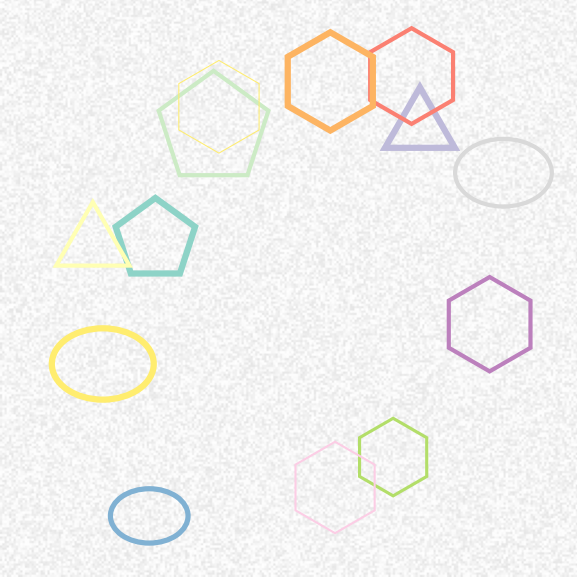[{"shape": "pentagon", "thickness": 3, "radius": 0.36, "center": [0.269, 0.584]}, {"shape": "triangle", "thickness": 2, "radius": 0.37, "center": [0.161, 0.576]}, {"shape": "triangle", "thickness": 3, "radius": 0.35, "center": [0.727, 0.778]}, {"shape": "hexagon", "thickness": 2, "radius": 0.41, "center": [0.713, 0.867]}, {"shape": "oval", "thickness": 2.5, "radius": 0.34, "center": [0.258, 0.106]}, {"shape": "hexagon", "thickness": 3, "radius": 0.43, "center": [0.572, 0.858]}, {"shape": "hexagon", "thickness": 1.5, "radius": 0.34, "center": [0.681, 0.208]}, {"shape": "hexagon", "thickness": 1, "radius": 0.4, "center": [0.58, 0.155]}, {"shape": "oval", "thickness": 2, "radius": 0.42, "center": [0.872, 0.7]}, {"shape": "hexagon", "thickness": 2, "radius": 0.41, "center": [0.848, 0.438]}, {"shape": "pentagon", "thickness": 2, "radius": 0.5, "center": [0.37, 0.777]}, {"shape": "hexagon", "thickness": 0.5, "radius": 0.4, "center": [0.379, 0.814]}, {"shape": "oval", "thickness": 3, "radius": 0.44, "center": [0.178, 0.369]}]